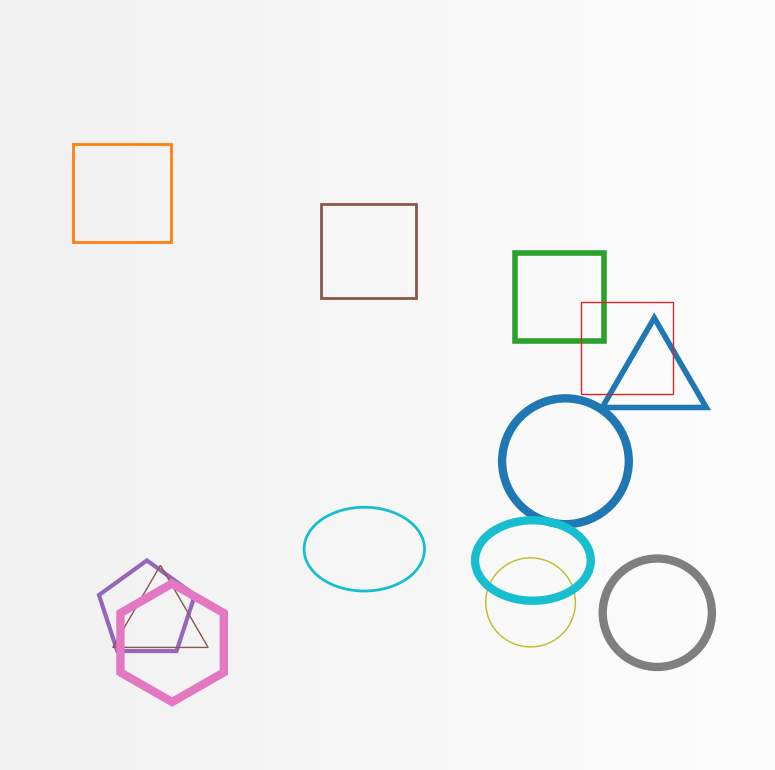[{"shape": "triangle", "thickness": 2, "radius": 0.39, "center": [0.844, 0.51]}, {"shape": "circle", "thickness": 3, "radius": 0.41, "center": [0.73, 0.401]}, {"shape": "square", "thickness": 1, "radius": 0.32, "center": [0.158, 0.749]}, {"shape": "square", "thickness": 2, "radius": 0.29, "center": [0.722, 0.614]}, {"shape": "square", "thickness": 0.5, "radius": 0.3, "center": [0.809, 0.548]}, {"shape": "pentagon", "thickness": 1.5, "radius": 0.33, "center": [0.19, 0.207]}, {"shape": "triangle", "thickness": 0.5, "radius": 0.36, "center": [0.207, 0.195]}, {"shape": "square", "thickness": 1, "radius": 0.31, "center": [0.476, 0.674]}, {"shape": "hexagon", "thickness": 3, "radius": 0.38, "center": [0.222, 0.165]}, {"shape": "circle", "thickness": 3, "radius": 0.35, "center": [0.848, 0.204]}, {"shape": "circle", "thickness": 0.5, "radius": 0.29, "center": [0.685, 0.218]}, {"shape": "oval", "thickness": 1, "radius": 0.39, "center": [0.47, 0.287]}, {"shape": "oval", "thickness": 3, "radius": 0.37, "center": [0.688, 0.272]}]